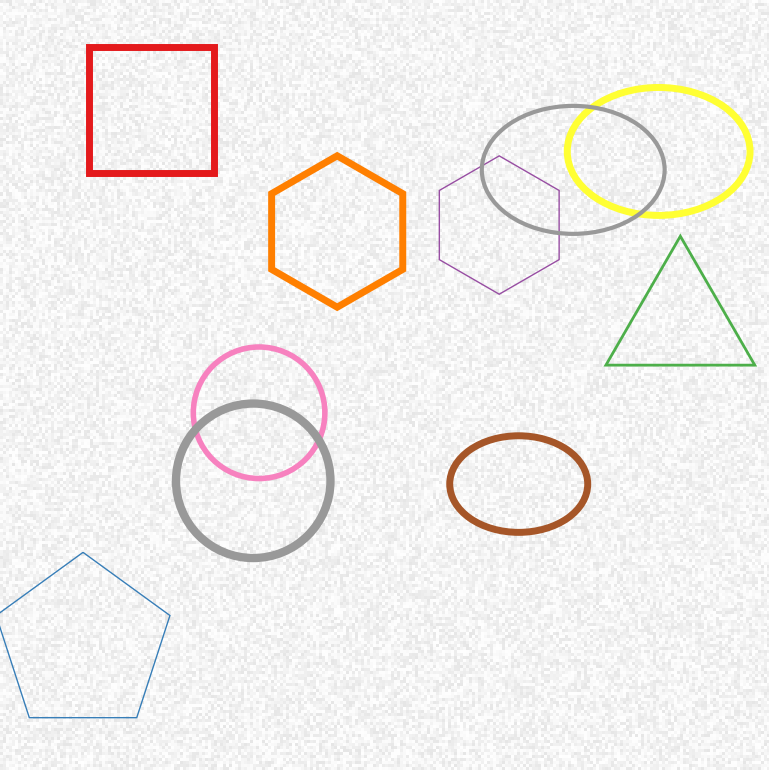[{"shape": "square", "thickness": 2.5, "radius": 0.41, "center": [0.197, 0.857]}, {"shape": "pentagon", "thickness": 0.5, "radius": 0.59, "center": [0.108, 0.164]}, {"shape": "triangle", "thickness": 1, "radius": 0.56, "center": [0.884, 0.582]}, {"shape": "hexagon", "thickness": 0.5, "radius": 0.45, "center": [0.648, 0.708]}, {"shape": "hexagon", "thickness": 2.5, "radius": 0.49, "center": [0.438, 0.699]}, {"shape": "oval", "thickness": 2.5, "radius": 0.59, "center": [0.855, 0.803]}, {"shape": "oval", "thickness": 2.5, "radius": 0.45, "center": [0.674, 0.371]}, {"shape": "circle", "thickness": 2, "radius": 0.43, "center": [0.336, 0.464]}, {"shape": "circle", "thickness": 3, "radius": 0.5, "center": [0.329, 0.376]}, {"shape": "oval", "thickness": 1.5, "radius": 0.59, "center": [0.744, 0.779]}]